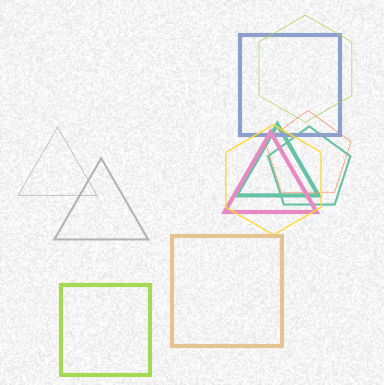[{"shape": "pentagon", "thickness": 1.5, "radius": 0.56, "center": [0.803, 0.56]}, {"shape": "triangle", "thickness": 3, "radius": 0.62, "center": [0.721, 0.554]}, {"shape": "pentagon", "thickness": 0.5, "radius": 0.59, "center": [0.8, 0.596]}, {"shape": "square", "thickness": 3, "radius": 0.65, "center": [0.753, 0.78]}, {"shape": "triangle", "thickness": 3, "radius": 0.69, "center": [0.703, 0.518]}, {"shape": "square", "thickness": 3, "radius": 0.58, "center": [0.273, 0.143]}, {"shape": "hexagon", "thickness": 0.5, "radius": 0.7, "center": [0.793, 0.822]}, {"shape": "hexagon", "thickness": 1, "radius": 0.71, "center": [0.71, 0.533]}, {"shape": "square", "thickness": 3, "radius": 0.71, "center": [0.589, 0.244]}, {"shape": "triangle", "thickness": 0.5, "radius": 0.59, "center": [0.149, 0.551]}, {"shape": "triangle", "thickness": 1.5, "radius": 0.7, "center": [0.263, 0.448]}]